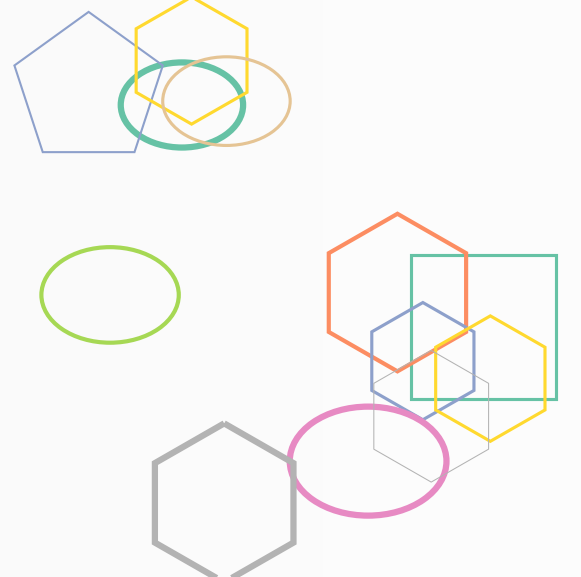[{"shape": "square", "thickness": 1.5, "radius": 0.63, "center": [0.832, 0.433]}, {"shape": "oval", "thickness": 3, "radius": 0.53, "center": [0.313, 0.817]}, {"shape": "hexagon", "thickness": 2, "radius": 0.68, "center": [0.684, 0.493]}, {"shape": "hexagon", "thickness": 1.5, "radius": 0.51, "center": [0.728, 0.374]}, {"shape": "pentagon", "thickness": 1, "radius": 0.67, "center": [0.152, 0.844]}, {"shape": "oval", "thickness": 3, "radius": 0.67, "center": [0.633, 0.201]}, {"shape": "oval", "thickness": 2, "radius": 0.59, "center": [0.189, 0.488]}, {"shape": "hexagon", "thickness": 1.5, "radius": 0.54, "center": [0.844, 0.344]}, {"shape": "hexagon", "thickness": 1.5, "radius": 0.55, "center": [0.33, 0.894]}, {"shape": "oval", "thickness": 1.5, "radius": 0.55, "center": [0.39, 0.824]}, {"shape": "hexagon", "thickness": 3, "radius": 0.69, "center": [0.386, 0.128]}, {"shape": "hexagon", "thickness": 0.5, "radius": 0.57, "center": [0.742, 0.278]}]